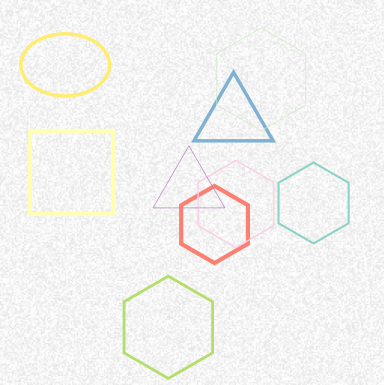[{"shape": "hexagon", "thickness": 1.5, "radius": 0.53, "center": [0.815, 0.473]}, {"shape": "square", "thickness": 3, "radius": 0.54, "center": [0.186, 0.553]}, {"shape": "hexagon", "thickness": 3, "radius": 0.5, "center": [0.557, 0.417]}, {"shape": "triangle", "thickness": 2.5, "radius": 0.59, "center": [0.607, 0.694]}, {"shape": "hexagon", "thickness": 2, "radius": 0.66, "center": [0.437, 0.15]}, {"shape": "hexagon", "thickness": 1, "radius": 0.57, "center": [0.613, 0.47]}, {"shape": "triangle", "thickness": 0.5, "radius": 0.54, "center": [0.491, 0.514]}, {"shape": "hexagon", "thickness": 0.5, "radius": 0.67, "center": [0.679, 0.794]}, {"shape": "oval", "thickness": 2.5, "radius": 0.58, "center": [0.169, 0.831]}]